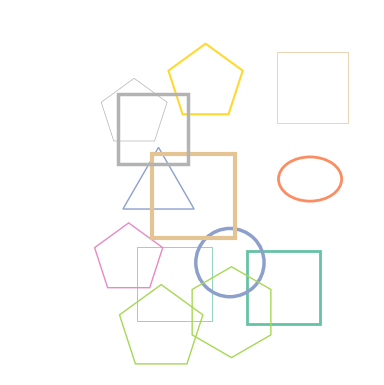[{"shape": "square", "thickness": 0.5, "radius": 0.48, "center": [0.453, 0.263]}, {"shape": "square", "thickness": 2, "radius": 0.48, "center": [0.737, 0.254]}, {"shape": "oval", "thickness": 2, "radius": 0.41, "center": [0.805, 0.535]}, {"shape": "triangle", "thickness": 1, "radius": 0.53, "center": [0.412, 0.51]}, {"shape": "circle", "thickness": 2.5, "radius": 0.44, "center": [0.597, 0.318]}, {"shape": "pentagon", "thickness": 1, "radius": 0.47, "center": [0.334, 0.328]}, {"shape": "pentagon", "thickness": 1, "radius": 0.57, "center": [0.419, 0.147]}, {"shape": "hexagon", "thickness": 1, "radius": 0.59, "center": [0.601, 0.189]}, {"shape": "pentagon", "thickness": 1.5, "radius": 0.51, "center": [0.534, 0.785]}, {"shape": "square", "thickness": 0.5, "radius": 0.46, "center": [0.812, 0.773]}, {"shape": "square", "thickness": 3, "radius": 0.54, "center": [0.503, 0.491]}, {"shape": "pentagon", "thickness": 0.5, "radius": 0.45, "center": [0.348, 0.707]}, {"shape": "square", "thickness": 2.5, "radius": 0.46, "center": [0.398, 0.665]}]